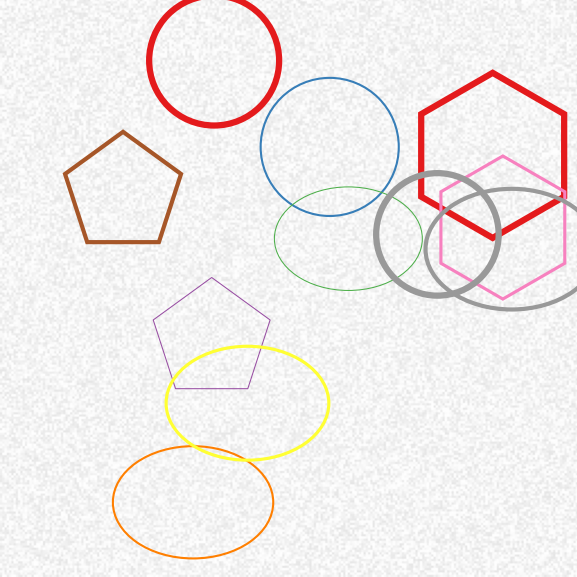[{"shape": "circle", "thickness": 3, "radius": 0.56, "center": [0.371, 0.894]}, {"shape": "hexagon", "thickness": 3, "radius": 0.71, "center": [0.853, 0.73]}, {"shape": "circle", "thickness": 1, "radius": 0.6, "center": [0.571, 0.745]}, {"shape": "oval", "thickness": 0.5, "radius": 0.64, "center": [0.603, 0.586]}, {"shape": "pentagon", "thickness": 0.5, "radius": 0.53, "center": [0.367, 0.412]}, {"shape": "oval", "thickness": 1, "radius": 0.69, "center": [0.334, 0.129]}, {"shape": "oval", "thickness": 1.5, "radius": 0.7, "center": [0.429, 0.301]}, {"shape": "pentagon", "thickness": 2, "radius": 0.53, "center": [0.213, 0.665]}, {"shape": "hexagon", "thickness": 1.5, "radius": 0.62, "center": [0.871, 0.605]}, {"shape": "circle", "thickness": 3, "radius": 0.53, "center": [0.757, 0.593]}, {"shape": "oval", "thickness": 2, "radius": 0.75, "center": [0.886, 0.568]}]